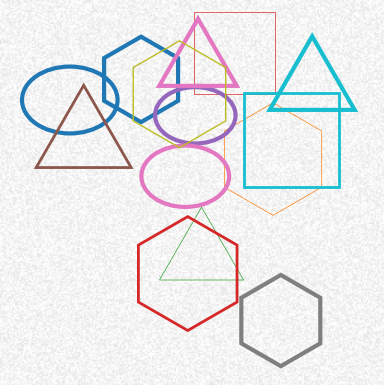[{"shape": "hexagon", "thickness": 3, "radius": 0.55, "center": [0.366, 0.794]}, {"shape": "oval", "thickness": 3, "radius": 0.62, "center": [0.181, 0.74]}, {"shape": "hexagon", "thickness": 0.5, "radius": 0.73, "center": [0.709, 0.587]}, {"shape": "triangle", "thickness": 0.5, "radius": 0.63, "center": [0.523, 0.336]}, {"shape": "square", "thickness": 0.5, "radius": 0.53, "center": [0.608, 0.862]}, {"shape": "hexagon", "thickness": 2, "radius": 0.74, "center": [0.488, 0.289]}, {"shape": "oval", "thickness": 3, "radius": 0.52, "center": [0.507, 0.701]}, {"shape": "triangle", "thickness": 2, "radius": 0.71, "center": [0.217, 0.636]}, {"shape": "triangle", "thickness": 3, "radius": 0.58, "center": [0.514, 0.835]}, {"shape": "oval", "thickness": 3, "radius": 0.57, "center": [0.481, 0.542]}, {"shape": "hexagon", "thickness": 3, "radius": 0.59, "center": [0.729, 0.167]}, {"shape": "hexagon", "thickness": 1, "radius": 0.69, "center": [0.466, 0.755]}, {"shape": "triangle", "thickness": 3, "radius": 0.64, "center": [0.811, 0.778]}, {"shape": "square", "thickness": 2, "radius": 0.61, "center": [0.757, 0.636]}]